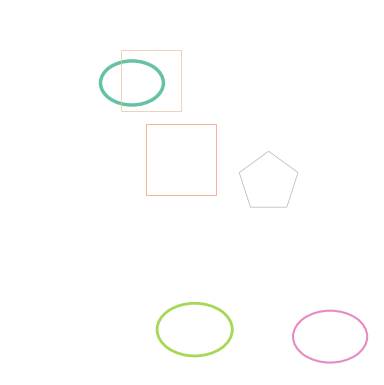[{"shape": "oval", "thickness": 2.5, "radius": 0.41, "center": [0.343, 0.785]}, {"shape": "square", "thickness": 0.5, "radius": 0.45, "center": [0.47, 0.586]}, {"shape": "oval", "thickness": 1.5, "radius": 0.48, "center": [0.858, 0.126]}, {"shape": "oval", "thickness": 2, "radius": 0.49, "center": [0.506, 0.144]}, {"shape": "square", "thickness": 0.5, "radius": 0.4, "center": [0.392, 0.791]}, {"shape": "pentagon", "thickness": 0.5, "radius": 0.4, "center": [0.698, 0.527]}]